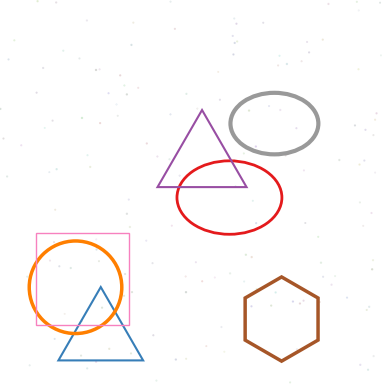[{"shape": "oval", "thickness": 2, "radius": 0.68, "center": [0.596, 0.487]}, {"shape": "triangle", "thickness": 1.5, "radius": 0.64, "center": [0.262, 0.127]}, {"shape": "triangle", "thickness": 1.5, "radius": 0.67, "center": [0.525, 0.581]}, {"shape": "circle", "thickness": 2.5, "radius": 0.6, "center": [0.196, 0.254]}, {"shape": "hexagon", "thickness": 2.5, "radius": 0.55, "center": [0.731, 0.171]}, {"shape": "square", "thickness": 1, "radius": 0.6, "center": [0.214, 0.276]}, {"shape": "oval", "thickness": 3, "radius": 0.57, "center": [0.713, 0.679]}]